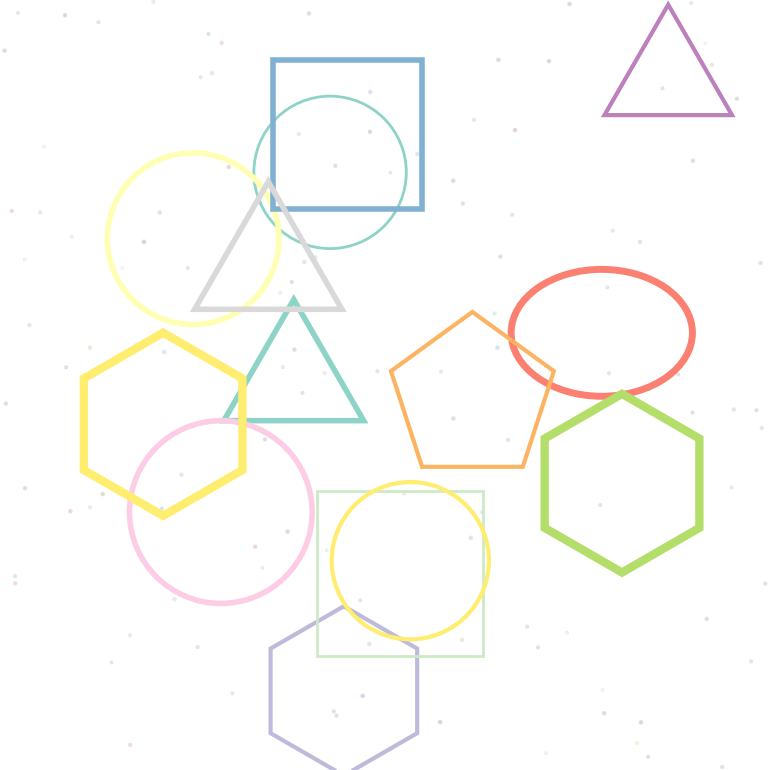[{"shape": "circle", "thickness": 1, "radius": 0.49, "center": [0.429, 0.776]}, {"shape": "triangle", "thickness": 2, "radius": 0.52, "center": [0.381, 0.506]}, {"shape": "circle", "thickness": 2, "radius": 0.56, "center": [0.251, 0.69]}, {"shape": "hexagon", "thickness": 1.5, "radius": 0.55, "center": [0.447, 0.103]}, {"shape": "oval", "thickness": 2.5, "radius": 0.59, "center": [0.782, 0.568]}, {"shape": "square", "thickness": 2, "radius": 0.48, "center": [0.451, 0.825]}, {"shape": "pentagon", "thickness": 1.5, "radius": 0.56, "center": [0.614, 0.484]}, {"shape": "hexagon", "thickness": 3, "radius": 0.58, "center": [0.808, 0.372]}, {"shape": "circle", "thickness": 2, "radius": 0.59, "center": [0.287, 0.335]}, {"shape": "triangle", "thickness": 2, "radius": 0.55, "center": [0.348, 0.654]}, {"shape": "triangle", "thickness": 1.5, "radius": 0.48, "center": [0.868, 0.898]}, {"shape": "square", "thickness": 1, "radius": 0.54, "center": [0.52, 0.256]}, {"shape": "circle", "thickness": 1.5, "radius": 0.51, "center": [0.533, 0.272]}, {"shape": "hexagon", "thickness": 3, "radius": 0.59, "center": [0.212, 0.449]}]